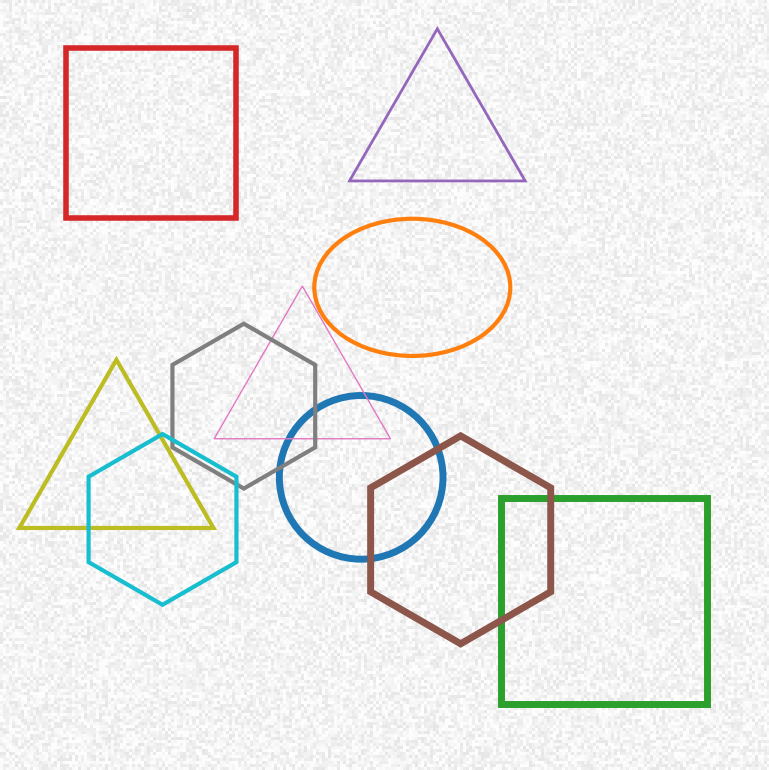[{"shape": "circle", "thickness": 2.5, "radius": 0.53, "center": [0.469, 0.38]}, {"shape": "oval", "thickness": 1.5, "radius": 0.64, "center": [0.535, 0.627]}, {"shape": "square", "thickness": 2.5, "radius": 0.67, "center": [0.784, 0.22]}, {"shape": "square", "thickness": 2, "radius": 0.55, "center": [0.196, 0.827]}, {"shape": "triangle", "thickness": 1, "radius": 0.66, "center": [0.568, 0.831]}, {"shape": "hexagon", "thickness": 2.5, "radius": 0.68, "center": [0.598, 0.299]}, {"shape": "triangle", "thickness": 0.5, "radius": 0.66, "center": [0.393, 0.496]}, {"shape": "hexagon", "thickness": 1.5, "radius": 0.54, "center": [0.317, 0.473]}, {"shape": "triangle", "thickness": 1.5, "radius": 0.73, "center": [0.151, 0.387]}, {"shape": "hexagon", "thickness": 1.5, "radius": 0.55, "center": [0.211, 0.325]}]